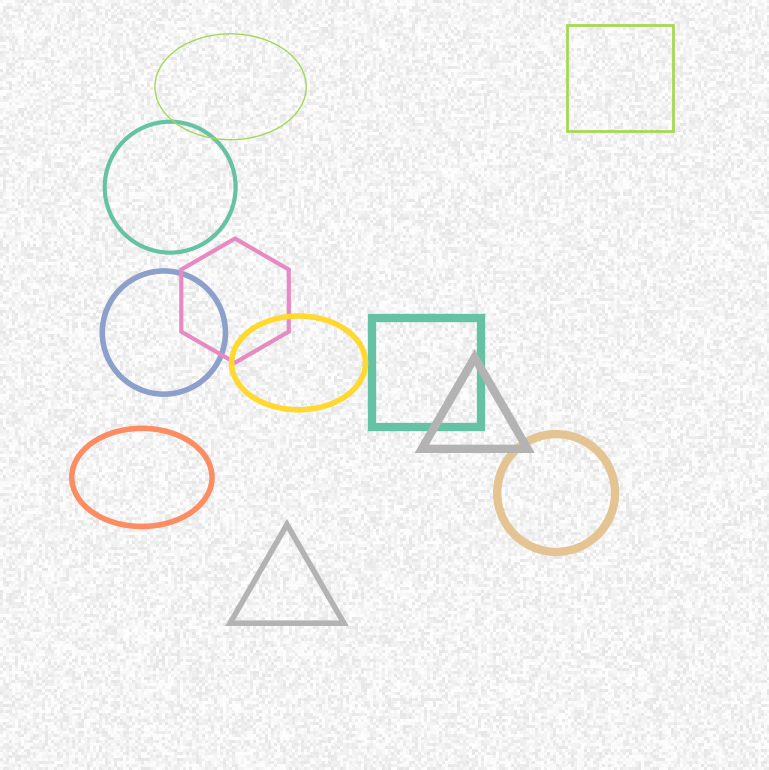[{"shape": "circle", "thickness": 1.5, "radius": 0.43, "center": [0.221, 0.757]}, {"shape": "square", "thickness": 3, "radius": 0.35, "center": [0.554, 0.516]}, {"shape": "oval", "thickness": 2, "radius": 0.46, "center": [0.184, 0.38]}, {"shape": "circle", "thickness": 2, "radius": 0.4, "center": [0.213, 0.568]}, {"shape": "hexagon", "thickness": 1.5, "radius": 0.4, "center": [0.305, 0.61]}, {"shape": "square", "thickness": 1, "radius": 0.34, "center": [0.805, 0.899]}, {"shape": "oval", "thickness": 0.5, "radius": 0.49, "center": [0.299, 0.887]}, {"shape": "oval", "thickness": 2, "radius": 0.43, "center": [0.388, 0.529]}, {"shape": "circle", "thickness": 3, "radius": 0.38, "center": [0.722, 0.36]}, {"shape": "triangle", "thickness": 2, "radius": 0.43, "center": [0.373, 0.233]}, {"shape": "triangle", "thickness": 3, "radius": 0.4, "center": [0.616, 0.457]}]